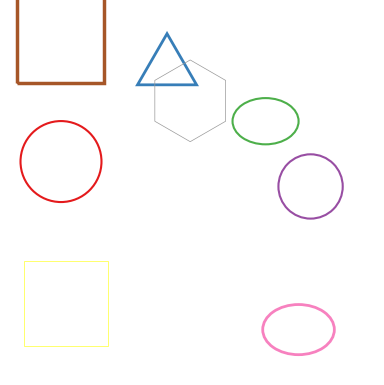[{"shape": "circle", "thickness": 1.5, "radius": 0.53, "center": [0.158, 0.58]}, {"shape": "triangle", "thickness": 2, "radius": 0.44, "center": [0.434, 0.824]}, {"shape": "oval", "thickness": 1.5, "radius": 0.43, "center": [0.69, 0.685]}, {"shape": "circle", "thickness": 1.5, "radius": 0.42, "center": [0.807, 0.516]}, {"shape": "square", "thickness": 0.5, "radius": 0.55, "center": [0.171, 0.212]}, {"shape": "square", "thickness": 2.5, "radius": 0.57, "center": [0.158, 0.896]}, {"shape": "oval", "thickness": 2, "radius": 0.47, "center": [0.775, 0.144]}, {"shape": "hexagon", "thickness": 0.5, "radius": 0.53, "center": [0.494, 0.738]}]